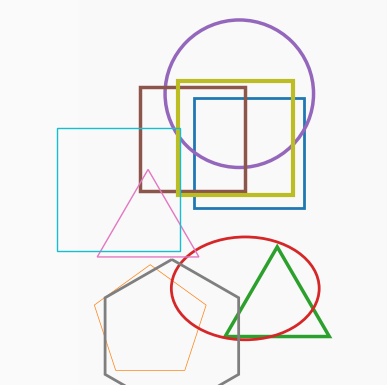[{"shape": "square", "thickness": 2, "radius": 0.71, "center": [0.643, 0.603]}, {"shape": "pentagon", "thickness": 0.5, "radius": 0.76, "center": [0.388, 0.161]}, {"shape": "triangle", "thickness": 2.5, "radius": 0.78, "center": [0.715, 0.204]}, {"shape": "oval", "thickness": 2, "radius": 0.95, "center": [0.633, 0.251]}, {"shape": "circle", "thickness": 2.5, "radius": 0.96, "center": [0.618, 0.757]}, {"shape": "square", "thickness": 2.5, "radius": 0.68, "center": [0.497, 0.639]}, {"shape": "triangle", "thickness": 1, "radius": 0.76, "center": [0.382, 0.408]}, {"shape": "hexagon", "thickness": 2, "radius": 1.0, "center": [0.444, 0.127]}, {"shape": "square", "thickness": 3, "radius": 0.74, "center": [0.609, 0.641]}, {"shape": "square", "thickness": 1, "radius": 0.8, "center": [0.306, 0.508]}]